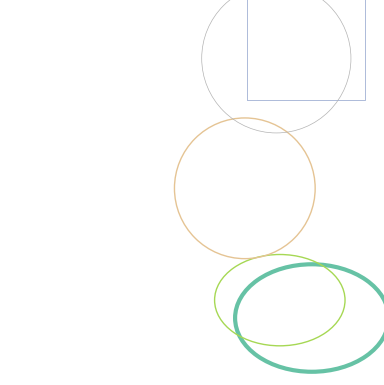[{"shape": "oval", "thickness": 3, "radius": 1.0, "center": [0.81, 0.174]}, {"shape": "square", "thickness": 0.5, "radius": 0.77, "center": [0.795, 0.895]}, {"shape": "oval", "thickness": 1, "radius": 0.85, "center": [0.727, 0.22]}, {"shape": "circle", "thickness": 1, "radius": 0.91, "center": [0.636, 0.511]}, {"shape": "circle", "thickness": 0.5, "radius": 0.97, "center": [0.718, 0.849]}]